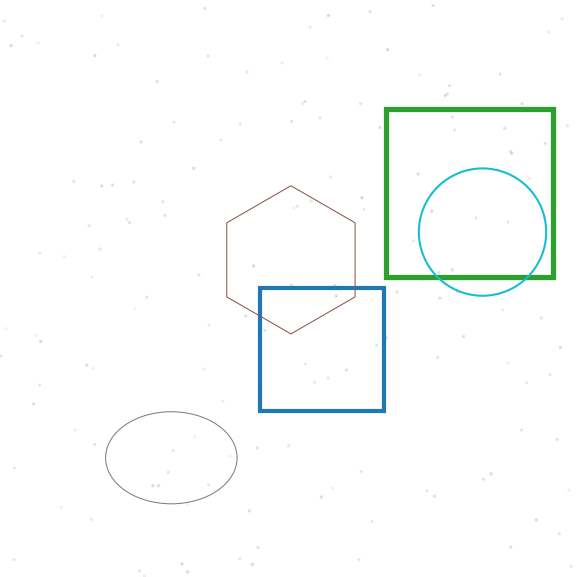[{"shape": "square", "thickness": 2, "radius": 0.54, "center": [0.558, 0.394]}, {"shape": "square", "thickness": 2.5, "radius": 0.73, "center": [0.813, 0.665]}, {"shape": "hexagon", "thickness": 0.5, "radius": 0.64, "center": [0.504, 0.549]}, {"shape": "oval", "thickness": 0.5, "radius": 0.57, "center": [0.297, 0.206]}, {"shape": "circle", "thickness": 1, "radius": 0.55, "center": [0.836, 0.597]}]